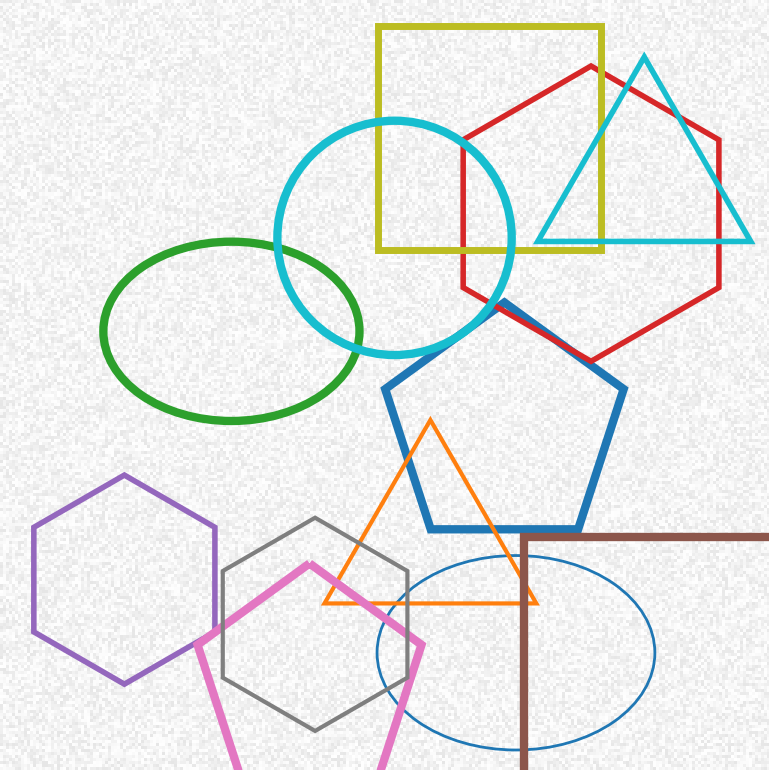[{"shape": "pentagon", "thickness": 3, "radius": 0.81, "center": [0.655, 0.444]}, {"shape": "oval", "thickness": 1, "radius": 0.9, "center": [0.67, 0.152]}, {"shape": "triangle", "thickness": 1.5, "radius": 0.79, "center": [0.559, 0.296]}, {"shape": "oval", "thickness": 3, "radius": 0.83, "center": [0.301, 0.57]}, {"shape": "hexagon", "thickness": 2, "radius": 0.96, "center": [0.768, 0.722]}, {"shape": "hexagon", "thickness": 2, "radius": 0.68, "center": [0.162, 0.247]}, {"shape": "square", "thickness": 3, "radius": 0.83, "center": [0.847, 0.137]}, {"shape": "pentagon", "thickness": 3, "radius": 0.76, "center": [0.402, 0.115]}, {"shape": "hexagon", "thickness": 1.5, "radius": 0.69, "center": [0.409, 0.189]}, {"shape": "square", "thickness": 2.5, "radius": 0.73, "center": [0.636, 0.821]}, {"shape": "circle", "thickness": 3, "radius": 0.76, "center": [0.512, 0.691]}, {"shape": "triangle", "thickness": 2, "radius": 0.8, "center": [0.837, 0.766]}]